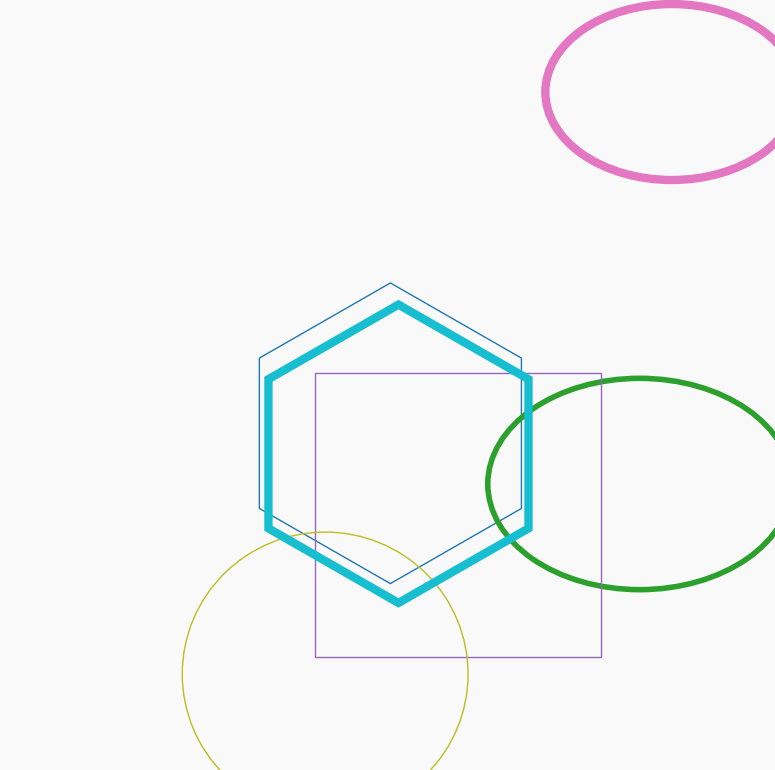[{"shape": "hexagon", "thickness": 0.5, "radius": 0.98, "center": [0.504, 0.437]}, {"shape": "oval", "thickness": 2, "radius": 0.98, "center": [0.825, 0.371]}, {"shape": "square", "thickness": 0.5, "radius": 0.92, "center": [0.591, 0.331]}, {"shape": "oval", "thickness": 3, "radius": 0.82, "center": [0.867, 0.88]}, {"shape": "circle", "thickness": 0.5, "radius": 0.92, "center": [0.42, 0.125]}, {"shape": "hexagon", "thickness": 3, "radius": 0.97, "center": [0.514, 0.411]}]